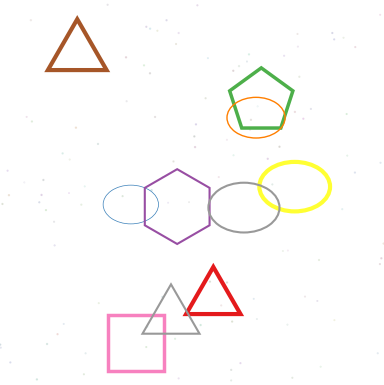[{"shape": "triangle", "thickness": 3, "radius": 0.41, "center": [0.554, 0.225]}, {"shape": "oval", "thickness": 0.5, "radius": 0.36, "center": [0.34, 0.469]}, {"shape": "pentagon", "thickness": 2.5, "radius": 0.43, "center": [0.679, 0.737]}, {"shape": "hexagon", "thickness": 1.5, "radius": 0.49, "center": [0.46, 0.463]}, {"shape": "oval", "thickness": 1, "radius": 0.38, "center": [0.665, 0.694]}, {"shape": "oval", "thickness": 3, "radius": 0.46, "center": [0.765, 0.515]}, {"shape": "triangle", "thickness": 3, "radius": 0.44, "center": [0.201, 0.862]}, {"shape": "square", "thickness": 2.5, "radius": 0.36, "center": [0.354, 0.109]}, {"shape": "oval", "thickness": 1.5, "radius": 0.46, "center": [0.634, 0.461]}, {"shape": "triangle", "thickness": 1.5, "radius": 0.43, "center": [0.444, 0.176]}]